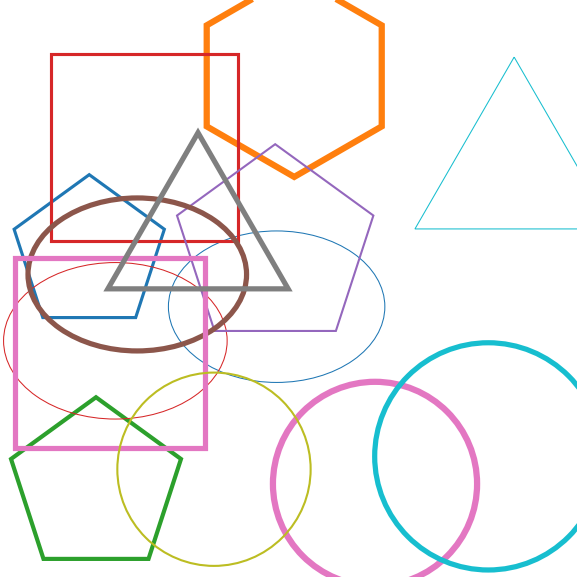[{"shape": "pentagon", "thickness": 1.5, "radius": 0.68, "center": [0.155, 0.56]}, {"shape": "oval", "thickness": 0.5, "radius": 0.94, "center": [0.479, 0.468]}, {"shape": "hexagon", "thickness": 3, "radius": 0.87, "center": [0.509, 0.868]}, {"shape": "pentagon", "thickness": 2, "radius": 0.77, "center": [0.166, 0.157]}, {"shape": "oval", "thickness": 0.5, "radius": 0.97, "center": [0.2, 0.409]}, {"shape": "square", "thickness": 1.5, "radius": 0.81, "center": [0.251, 0.744]}, {"shape": "pentagon", "thickness": 1, "radius": 0.89, "center": [0.477, 0.571]}, {"shape": "oval", "thickness": 2.5, "radius": 0.95, "center": [0.238, 0.524]}, {"shape": "circle", "thickness": 3, "radius": 0.88, "center": [0.649, 0.161]}, {"shape": "square", "thickness": 2.5, "radius": 0.82, "center": [0.191, 0.387]}, {"shape": "triangle", "thickness": 2.5, "radius": 0.9, "center": [0.343, 0.589]}, {"shape": "circle", "thickness": 1, "radius": 0.84, "center": [0.371, 0.187]}, {"shape": "circle", "thickness": 2.5, "radius": 0.98, "center": [0.846, 0.209]}, {"shape": "triangle", "thickness": 0.5, "radius": 0.99, "center": [0.89, 0.702]}]